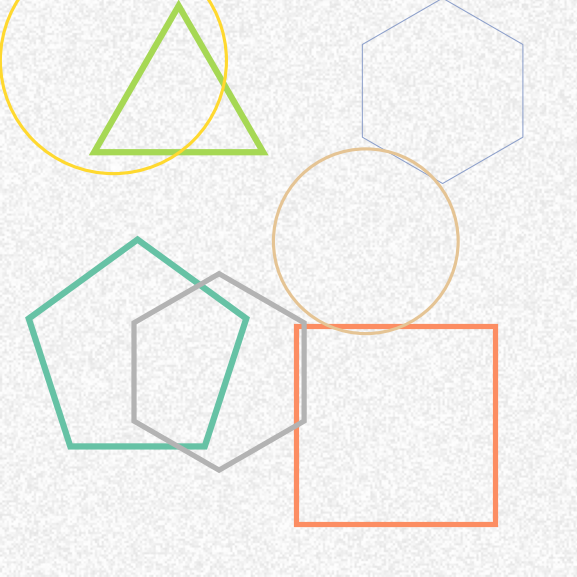[{"shape": "pentagon", "thickness": 3, "radius": 0.99, "center": [0.238, 0.386]}, {"shape": "square", "thickness": 2.5, "radius": 0.86, "center": [0.685, 0.264]}, {"shape": "hexagon", "thickness": 0.5, "radius": 0.8, "center": [0.766, 0.842]}, {"shape": "triangle", "thickness": 3, "radius": 0.85, "center": [0.309, 0.82]}, {"shape": "circle", "thickness": 1.5, "radius": 0.98, "center": [0.196, 0.894]}, {"shape": "circle", "thickness": 1.5, "radius": 0.8, "center": [0.633, 0.581]}, {"shape": "hexagon", "thickness": 2.5, "radius": 0.85, "center": [0.379, 0.355]}]